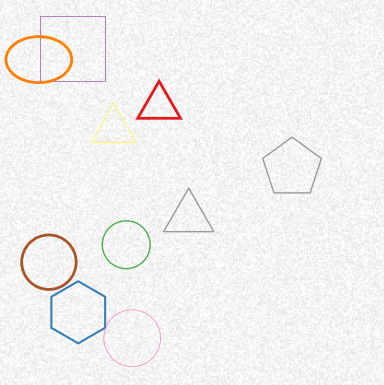[{"shape": "triangle", "thickness": 2, "radius": 0.32, "center": [0.413, 0.725]}, {"shape": "hexagon", "thickness": 1.5, "radius": 0.4, "center": [0.203, 0.189]}, {"shape": "circle", "thickness": 1, "radius": 0.31, "center": [0.328, 0.364]}, {"shape": "square", "thickness": 0.5, "radius": 0.42, "center": [0.187, 0.874]}, {"shape": "oval", "thickness": 2, "radius": 0.43, "center": [0.101, 0.845]}, {"shape": "triangle", "thickness": 0.5, "radius": 0.34, "center": [0.296, 0.664]}, {"shape": "circle", "thickness": 2, "radius": 0.35, "center": [0.127, 0.319]}, {"shape": "circle", "thickness": 0.5, "radius": 0.37, "center": [0.343, 0.122]}, {"shape": "triangle", "thickness": 1, "radius": 0.38, "center": [0.49, 0.436]}, {"shape": "pentagon", "thickness": 1, "radius": 0.4, "center": [0.759, 0.564]}]